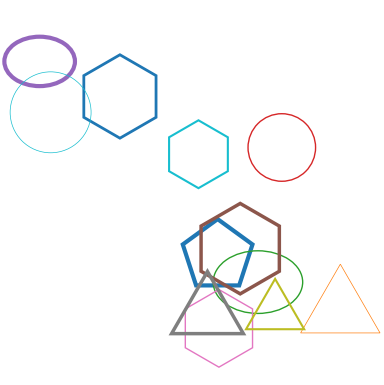[{"shape": "hexagon", "thickness": 2, "radius": 0.54, "center": [0.312, 0.749]}, {"shape": "pentagon", "thickness": 3, "radius": 0.48, "center": [0.565, 0.336]}, {"shape": "triangle", "thickness": 0.5, "radius": 0.6, "center": [0.884, 0.195]}, {"shape": "oval", "thickness": 1, "radius": 0.58, "center": [0.67, 0.267]}, {"shape": "circle", "thickness": 1, "radius": 0.44, "center": [0.732, 0.617]}, {"shape": "oval", "thickness": 3, "radius": 0.46, "center": [0.103, 0.841]}, {"shape": "hexagon", "thickness": 2.5, "radius": 0.59, "center": [0.624, 0.354]}, {"shape": "hexagon", "thickness": 1, "radius": 0.5, "center": [0.569, 0.147]}, {"shape": "triangle", "thickness": 2.5, "radius": 0.54, "center": [0.539, 0.187]}, {"shape": "triangle", "thickness": 1.5, "radius": 0.44, "center": [0.715, 0.188]}, {"shape": "circle", "thickness": 0.5, "radius": 0.53, "center": [0.131, 0.708]}, {"shape": "hexagon", "thickness": 1.5, "radius": 0.44, "center": [0.515, 0.599]}]